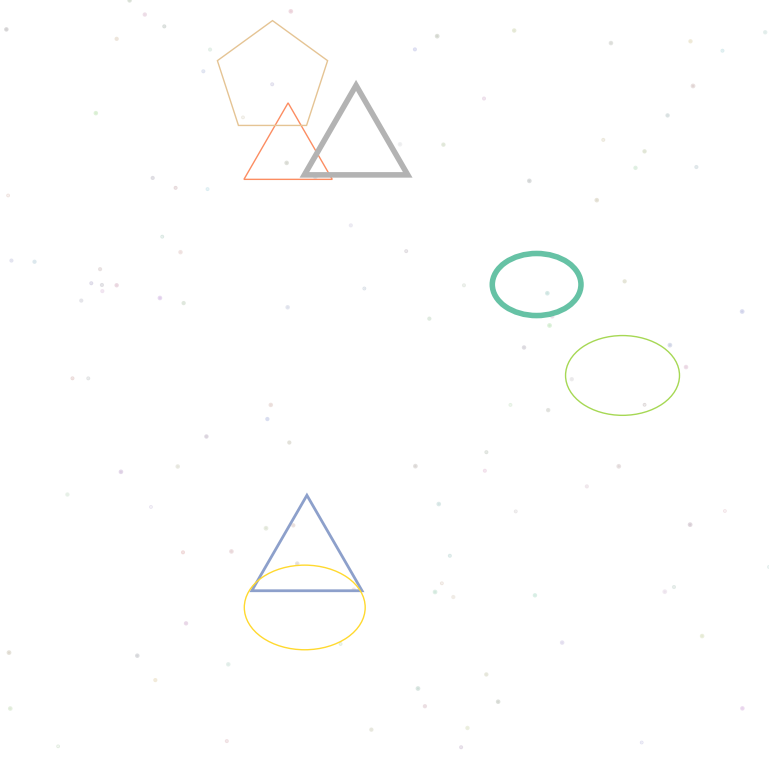[{"shape": "oval", "thickness": 2, "radius": 0.29, "center": [0.697, 0.63]}, {"shape": "triangle", "thickness": 0.5, "radius": 0.33, "center": [0.374, 0.8]}, {"shape": "triangle", "thickness": 1, "radius": 0.41, "center": [0.399, 0.274]}, {"shape": "oval", "thickness": 0.5, "radius": 0.37, "center": [0.808, 0.512]}, {"shape": "oval", "thickness": 0.5, "radius": 0.39, "center": [0.396, 0.211]}, {"shape": "pentagon", "thickness": 0.5, "radius": 0.38, "center": [0.354, 0.898]}, {"shape": "triangle", "thickness": 2, "radius": 0.39, "center": [0.462, 0.812]}]